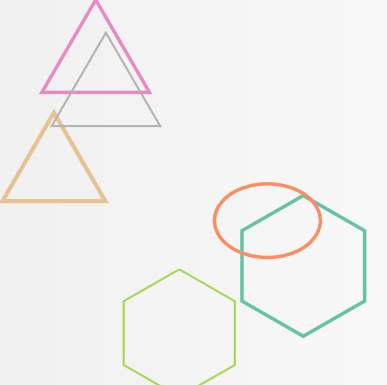[{"shape": "hexagon", "thickness": 2.5, "radius": 0.91, "center": [0.783, 0.309]}, {"shape": "oval", "thickness": 2.5, "radius": 0.68, "center": [0.69, 0.427]}, {"shape": "triangle", "thickness": 2.5, "radius": 0.8, "center": [0.247, 0.84]}, {"shape": "hexagon", "thickness": 1.5, "radius": 0.83, "center": [0.463, 0.135]}, {"shape": "triangle", "thickness": 3, "radius": 0.77, "center": [0.139, 0.554]}, {"shape": "triangle", "thickness": 1.5, "radius": 0.81, "center": [0.273, 0.753]}]